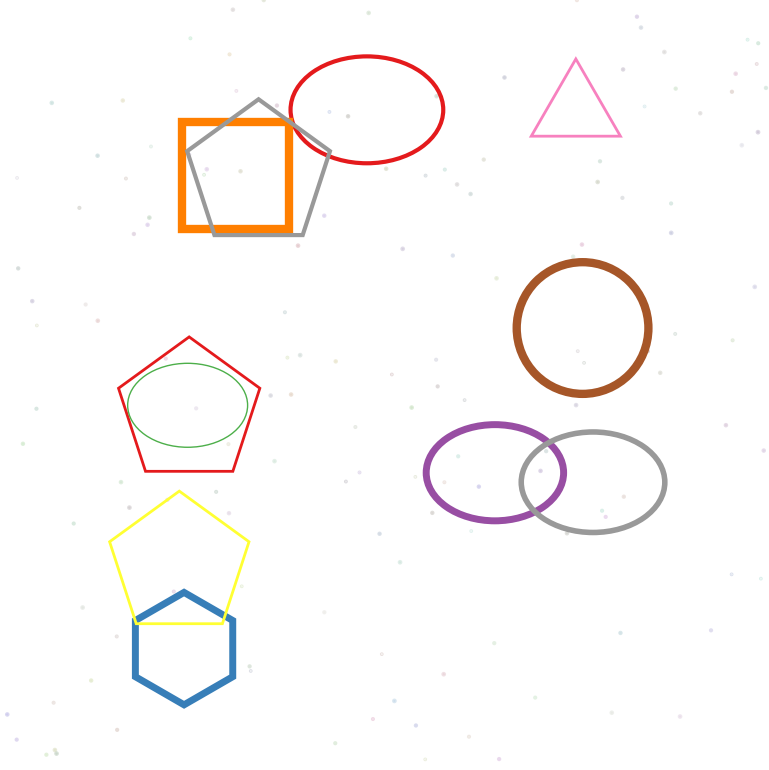[{"shape": "oval", "thickness": 1.5, "radius": 0.5, "center": [0.476, 0.857]}, {"shape": "pentagon", "thickness": 1, "radius": 0.48, "center": [0.246, 0.466]}, {"shape": "hexagon", "thickness": 2.5, "radius": 0.37, "center": [0.239, 0.158]}, {"shape": "oval", "thickness": 0.5, "radius": 0.39, "center": [0.244, 0.474]}, {"shape": "oval", "thickness": 2.5, "radius": 0.45, "center": [0.643, 0.386]}, {"shape": "square", "thickness": 3, "radius": 0.35, "center": [0.306, 0.772]}, {"shape": "pentagon", "thickness": 1, "radius": 0.48, "center": [0.233, 0.267]}, {"shape": "circle", "thickness": 3, "radius": 0.43, "center": [0.757, 0.574]}, {"shape": "triangle", "thickness": 1, "radius": 0.33, "center": [0.748, 0.857]}, {"shape": "oval", "thickness": 2, "radius": 0.47, "center": [0.77, 0.374]}, {"shape": "pentagon", "thickness": 1.5, "radius": 0.49, "center": [0.336, 0.774]}]